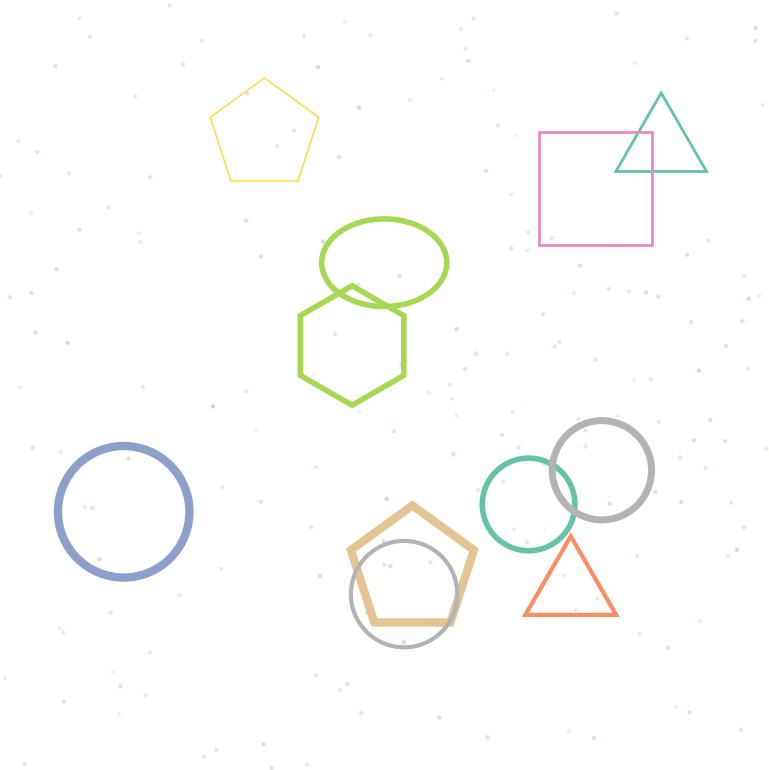[{"shape": "triangle", "thickness": 1, "radius": 0.34, "center": [0.859, 0.811]}, {"shape": "circle", "thickness": 2, "radius": 0.3, "center": [0.687, 0.345]}, {"shape": "triangle", "thickness": 1.5, "radius": 0.34, "center": [0.741, 0.235]}, {"shape": "circle", "thickness": 3, "radius": 0.43, "center": [0.161, 0.335]}, {"shape": "square", "thickness": 1, "radius": 0.37, "center": [0.773, 0.756]}, {"shape": "oval", "thickness": 2, "radius": 0.41, "center": [0.499, 0.659]}, {"shape": "hexagon", "thickness": 2, "radius": 0.39, "center": [0.457, 0.551]}, {"shape": "pentagon", "thickness": 0.5, "radius": 0.37, "center": [0.343, 0.825]}, {"shape": "pentagon", "thickness": 3, "radius": 0.42, "center": [0.536, 0.26]}, {"shape": "circle", "thickness": 2.5, "radius": 0.32, "center": [0.782, 0.389]}, {"shape": "circle", "thickness": 1.5, "radius": 0.35, "center": [0.525, 0.228]}]